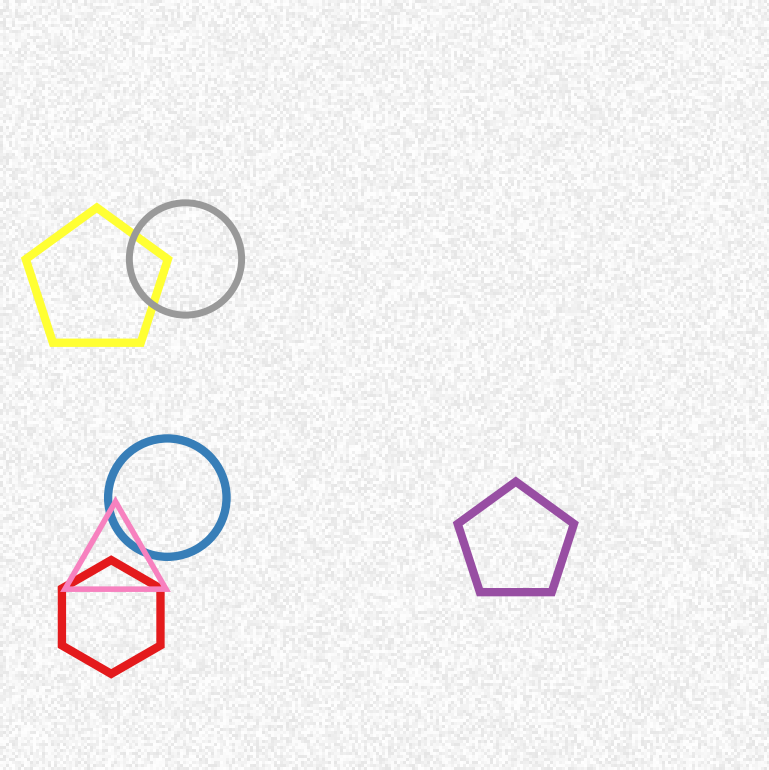[{"shape": "hexagon", "thickness": 3, "radius": 0.37, "center": [0.144, 0.199]}, {"shape": "circle", "thickness": 3, "radius": 0.38, "center": [0.217, 0.354]}, {"shape": "pentagon", "thickness": 3, "radius": 0.4, "center": [0.67, 0.295]}, {"shape": "pentagon", "thickness": 3, "radius": 0.49, "center": [0.126, 0.633]}, {"shape": "triangle", "thickness": 2, "radius": 0.38, "center": [0.15, 0.273]}, {"shape": "circle", "thickness": 2.5, "radius": 0.36, "center": [0.241, 0.664]}]